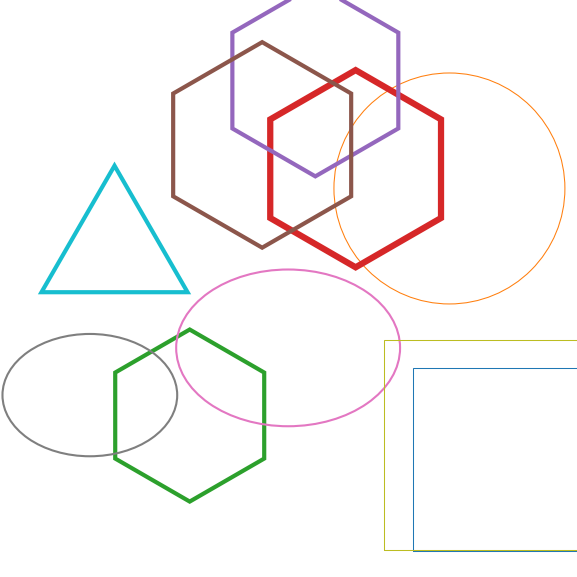[{"shape": "square", "thickness": 0.5, "radius": 0.79, "center": [0.874, 0.204]}, {"shape": "circle", "thickness": 0.5, "radius": 1.0, "center": [0.778, 0.673]}, {"shape": "hexagon", "thickness": 2, "radius": 0.74, "center": [0.329, 0.28]}, {"shape": "hexagon", "thickness": 3, "radius": 0.85, "center": [0.616, 0.707]}, {"shape": "hexagon", "thickness": 2, "radius": 0.83, "center": [0.546, 0.86]}, {"shape": "hexagon", "thickness": 2, "radius": 0.89, "center": [0.454, 0.748]}, {"shape": "oval", "thickness": 1, "radius": 0.97, "center": [0.499, 0.397]}, {"shape": "oval", "thickness": 1, "radius": 0.76, "center": [0.156, 0.315]}, {"shape": "square", "thickness": 0.5, "radius": 0.91, "center": [0.848, 0.228]}, {"shape": "triangle", "thickness": 2, "radius": 0.73, "center": [0.198, 0.566]}]